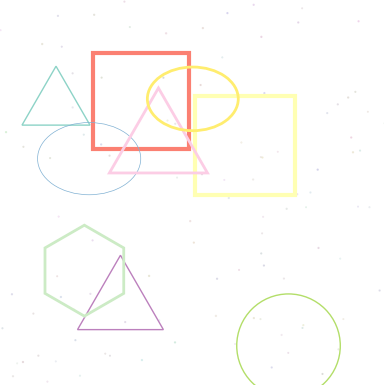[{"shape": "triangle", "thickness": 1, "radius": 0.51, "center": [0.145, 0.726]}, {"shape": "square", "thickness": 3, "radius": 0.65, "center": [0.636, 0.622]}, {"shape": "square", "thickness": 3, "radius": 0.63, "center": [0.366, 0.738]}, {"shape": "oval", "thickness": 0.5, "radius": 0.67, "center": [0.232, 0.588]}, {"shape": "circle", "thickness": 1, "radius": 0.67, "center": [0.749, 0.102]}, {"shape": "triangle", "thickness": 2, "radius": 0.74, "center": [0.412, 0.624]}, {"shape": "triangle", "thickness": 1, "radius": 0.64, "center": [0.313, 0.208]}, {"shape": "hexagon", "thickness": 2, "radius": 0.59, "center": [0.219, 0.297]}, {"shape": "oval", "thickness": 2, "radius": 0.59, "center": [0.501, 0.743]}]